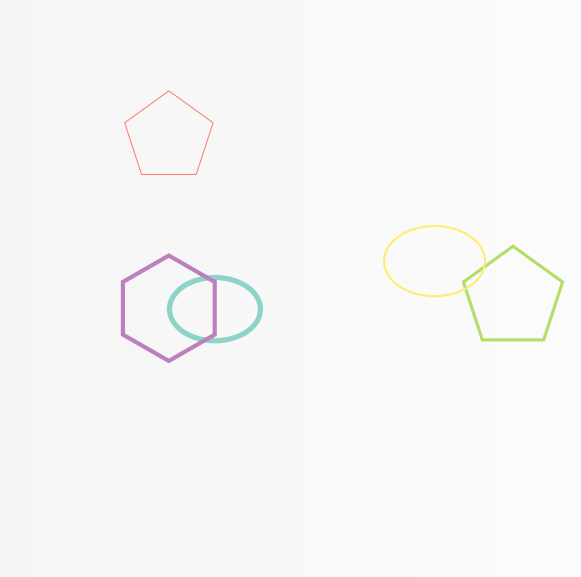[{"shape": "oval", "thickness": 2.5, "radius": 0.39, "center": [0.37, 0.464]}, {"shape": "pentagon", "thickness": 0.5, "radius": 0.4, "center": [0.291, 0.762]}, {"shape": "pentagon", "thickness": 1.5, "radius": 0.45, "center": [0.883, 0.483]}, {"shape": "hexagon", "thickness": 2, "radius": 0.46, "center": [0.29, 0.465]}, {"shape": "oval", "thickness": 1, "radius": 0.43, "center": [0.748, 0.547]}]